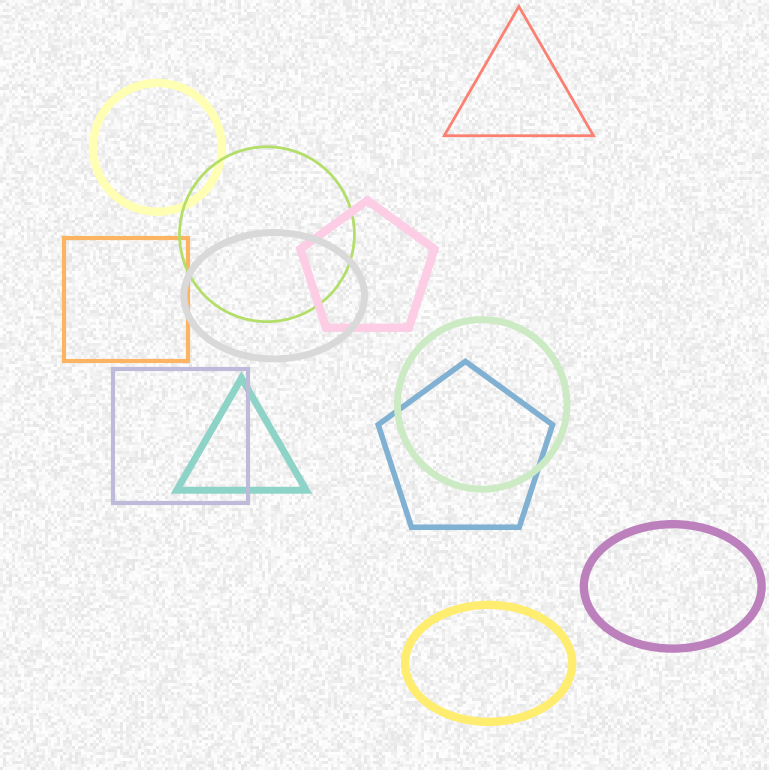[{"shape": "triangle", "thickness": 2.5, "radius": 0.49, "center": [0.314, 0.412]}, {"shape": "circle", "thickness": 3, "radius": 0.42, "center": [0.204, 0.809]}, {"shape": "square", "thickness": 1.5, "radius": 0.44, "center": [0.235, 0.434]}, {"shape": "triangle", "thickness": 1, "radius": 0.56, "center": [0.674, 0.88]}, {"shape": "pentagon", "thickness": 2, "radius": 0.6, "center": [0.604, 0.412]}, {"shape": "square", "thickness": 1.5, "radius": 0.4, "center": [0.164, 0.611]}, {"shape": "circle", "thickness": 1, "radius": 0.57, "center": [0.347, 0.696]}, {"shape": "pentagon", "thickness": 3, "radius": 0.46, "center": [0.477, 0.648]}, {"shape": "oval", "thickness": 2.5, "radius": 0.59, "center": [0.356, 0.616]}, {"shape": "oval", "thickness": 3, "radius": 0.58, "center": [0.874, 0.238]}, {"shape": "circle", "thickness": 2.5, "radius": 0.55, "center": [0.626, 0.475]}, {"shape": "oval", "thickness": 3, "radius": 0.54, "center": [0.635, 0.138]}]